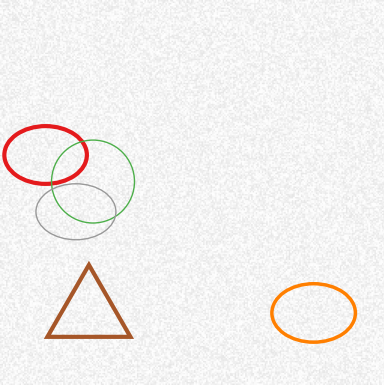[{"shape": "oval", "thickness": 3, "radius": 0.54, "center": [0.118, 0.597]}, {"shape": "circle", "thickness": 1, "radius": 0.54, "center": [0.242, 0.528]}, {"shape": "oval", "thickness": 2.5, "radius": 0.54, "center": [0.815, 0.187]}, {"shape": "triangle", "thickness": 3, "radius": 0.62, "center": [0.231, 0.187]}, {"shape": "oval", "thickness": 1, "radius": 0.52, "center": [0.197, 0.45]}]